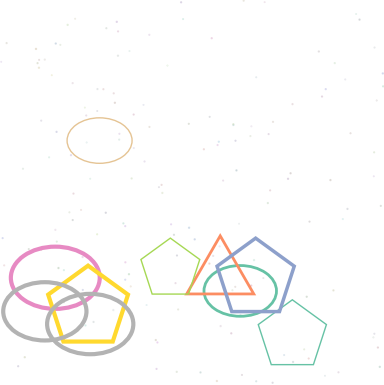[{"shape": "pentagon", "thickness": 1, "radius": 0.47, "center": [0.759, 0.128]}, {"shape": "oval", "thickness": 2, "radius": 0.47, "center": [0.624, 0.244]}, {"shape": "triangle", "thickness": 2, "radius": 0.5, "center": [0.572, 0.287]}, {"shape": "pentagon", "thickness": 2.5, "radius": 0.53, "center": [0.664, 0.276]}, {"shape": "oval", "thickness": 3, "radius": 0.58, "center": [0.144, 0.279]}, {"shape": "pentagon", "thickness": 1, "radius": 0.4, "center": [0.442, 0.301]}, {"shape": "pentagon", "thickness": 3, "radius": 0.54, "center": [0.229, 0.201]}, {"shape": "oval", "thickness": 1, "radius": 0.42, "center": [0.259, 0.635]}, {"shape": "oval", "thickness": 3, "radius": 0.54, "center": [0.116, 0.191]}, {"shape": "oval", "thickness": 3, "radius": 0.56, "center": [0.234, 0.158]}]